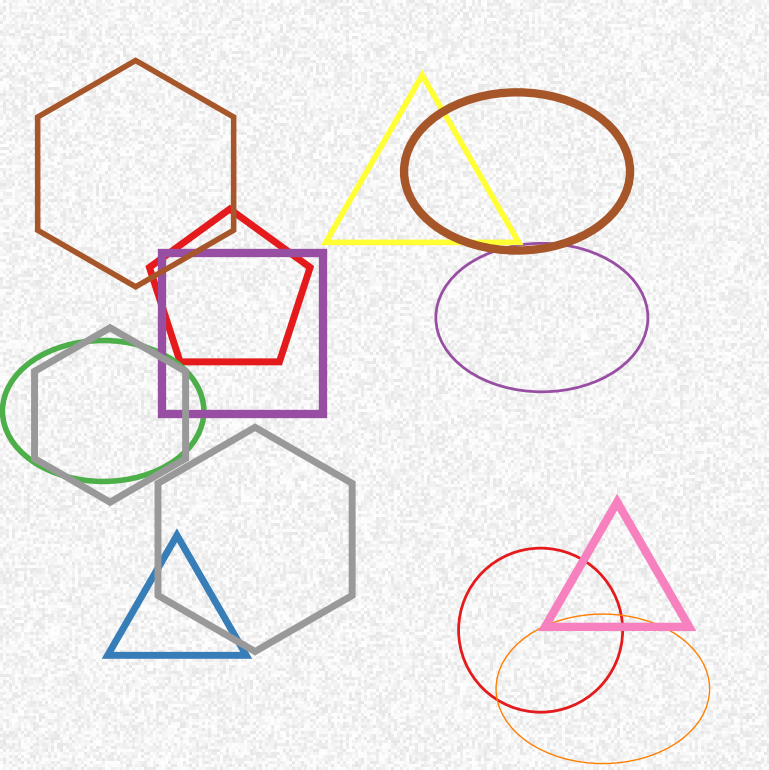[{"shape": "circle", "thickness": 1, "radius": 0.53, "center": [0.702, 0.182]}, {"shape": "pentagon", "thickness": 2.5, "radius": 0.55, "center": [0.298, 0.619]}, {"shape": "triangle", "thickness": 2.5, "radius": 0.52, "center": [0.23, 0.201]}, {"shape": "oval", "thickness": 2, "radius": 0.65, "center": [0.134, 0.466]}, {"shape": "oval", "thickness": 1, "radius": 0.69, "center": [0.704, 0.588]}, {"shape": "square", "thickness": 3, "radius": 0.52, "center": [0.315, 0.567]}, {"shape": "oval", "thickness": 0.5, "radius": 0.69, "center": [0.783, 0.105]}, {"shape": "triangle", "thickness": 2, "radius": 0.72, "center": [0.548, 0.758]}, {"shape": "hexagon", "thickness": 2, "radius": 0.73, "center": [0.176, 0.774]}, {"shape": "oval", "thickness": 3, "radius": 0.73, "center": [0.671, 0.777]}, {"shape": "triangle", "thickness": 3, "radius": 0.54, "center": [0.801, 0.24]}, {"shape": "hexagon", "thickness": 2.5, "radius": 0.57, "center": [0.143, 0.461]}, {"shape": "hexagon", "thickness": 2.5, "radius": 0.73, "center": [0.331, 0.299]}]